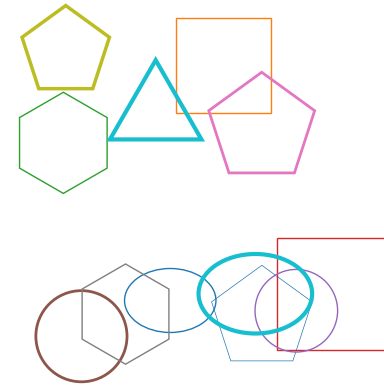[{"shape": "oval", "thickness": 1, "radius": 0.59, "center": [0.442, 0.22]}, {"shape": "pentagon", "thickness": 0.5, "radius": 0.69, "center": [0.68, 0.174]}, {"shape": "square", "thickness": 1, "radius": 0.62, "center": [0.581, 0.83]}, {"shape": "hexagon", "thickness": 1, "radius": 0.66, "center": [0.164, 0.629]}, {"shape": "square", "thickness": 1, "radius": 0.73, "center": [0.866, 0.236]}, {"shape": "circle", "thickness": 1, "radius": 0.54, "center": [0.77, 0.193]}, {"shape": "circle", "thickness": 2, "radius": 0.59, "center": [0.212, 0.127]}, {"shape": "pentagon", "thickness": 2, "radius": 0.72, "center": [0.68, 0.668]}, {"shape": "hexagon", "thickness": 1, "radius": 0.65, "center": [0.326, 0.184]}, {"shape": "pentagon", "thickness": 2.5, "radius": 0.6, "center": [0.171, 0.866]}, {"shape": "oval", "thickness": 3, "radius": 0.74, "center": [0.663, 0.237]}, {"shape": "triangle", "thickness": 3, "radius": 0.69, "center": [0.404, 0.706]}]